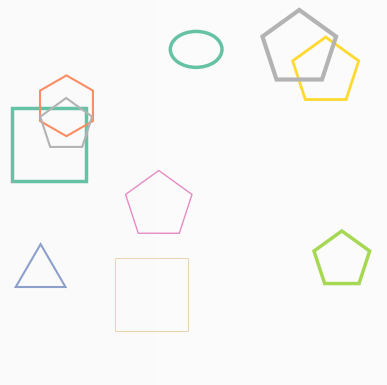[{"shape": "square", "thickness": 2.5, "radius": 0.48, "center": [0.126, 0.625]}, {"shape": "oval", "thickness": 2.5, "radius": 0.33, "center": [0.506, 0.872]}, {"shape": "hexagon", "thickness": 1.5, "radius": 0.39, "center": [0.172, 0.725]}, {"shape": "triangle", "thickness": 1.5, "radius": 0.37, "center": [0.105, 0.292]}, {"shape": "pentagon", "thickness": 1, "radius": 0.45, "center": [0.41, 0.467]}, {"shape": "pentagon", "thickness": 2.5, "radius": 0.38, "center": [0.882, 0.325]}, {"shape": "pentagon", "thickness": 2, "radius": 0.45, "center": [0.84, 0.814]}, {"shape": "square", "thickness": 0.5, "radius": 0.47, "center": [0.391, 0.235]}, {"shape": "pentagon", "thickness": 1.5, "radius": 0.35, "center": [0.171, 0.675]}, {"shape": "pentagon", "thickness": 3, "radius": 0.5, "center": [0.772, 0.874]}]